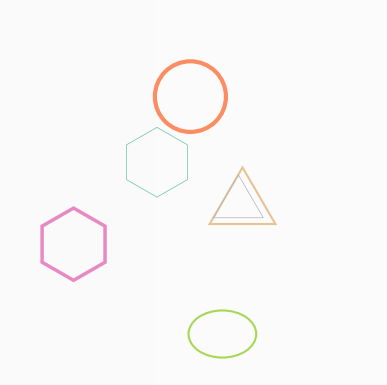[{"shape": "hexagon", "thickness": 0.5, "radius": 0.45, "center": [0.405, 0.579]}, {"shape": "circle", "thickness": 3, "radius": 0.46, "center": [0.491, 0.749]}, {"shape": "hexagon", "thickness": 2.5, "radius": 0.47, "center": [0.19, 0.366]}, {"shape": "oval", "thickness": 1.5, "radius": 0.44, "center": [0.574, 0.132]}, {"shape": "triangle", "thickness": 1.5, "radius": 0.49, "center": [0.626, 0.467]}, {"shape": "triangle", "thickness": 0.5, "radius": 0.37, "center": [0.615, 0.472]}]